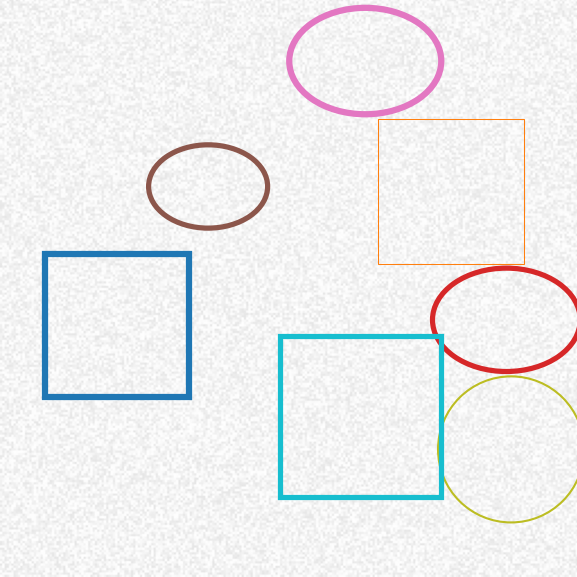[{"shape": "square", "thickness": 3, "radius": 0.62, "center": [0.203, 0.435]}, {"shape": "square", "thickness": 0.5, "radius": 0.63, "center": [0.781, 0.668]}, {"shape": "oval", "thickness": 2.5, "radius": 0.64, "center": [0.877, 0.445]}, {"shape": "oval", "thickness": 2.5, "radius": 0.52, "center": [0.36, 0.676]}, {"shape": "oval", "thickness": 3, "radius": 0.66, "center": [0.632, 0.893]}, {"shape": "circle", "thickness": 1, "radius": 0.63, "center": [0.885, 0.221]}, {"shape": "square", "thickness": 2.5, "radius": 0.7, "center": [0.624, 0.278]}]